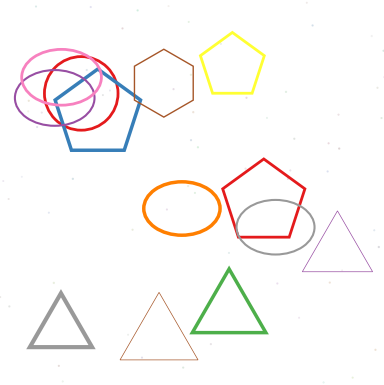[{"shape": "pentagon", "thickness": 2, "radius": 0.56, "center": [0.685, 0.475]}, {"shape": "circle", "thickness": 2, "radius": 0.48, "center": [0.211, 0.757]}, {"shape": "pentagon", "thickness": 2.5, "radius": 0.58, "center": [0.254, 0.704]}, {"shape": "triangle", "thickness": 2.5, "radius": 0.55, "center": [0.595, 0.191]}, {"shape": "oval", "thickness": 1.5, "radius": 0.52, "center": [0.142, 0.746]}, {"shape": "triangle", "thickness": 0.5, "radius": 0.53, "center": [0.877, 0.347]}, {"shape": "oval", "thickness": 2.5, "radius": 0.5, "center": [0.472, 0.458]}, {"shape": "pentagon", "thickness": 2, "radius": 0.44, "center": [0.604, 0.828]}, {"shape": "triangle", "thickness": 0.5, "radius": 0.58, "center": [0.413, 0.124]}, {"shape": "hexagon", "thickness": 1, "radius": 0.44, "center": [0.426, 0.784]}, {"shape": "oval", "thickness": 2, "radius": 0.52, "center": [0.16, 0.799]}, {"shape": "triangle", "thickness": 3, "radius": 0.47, "center": [0.158, 0.145]}, {"shape": "oval", "thickness": 1.5, "radius": 0.51, "center": [0.716, 0.41]}]